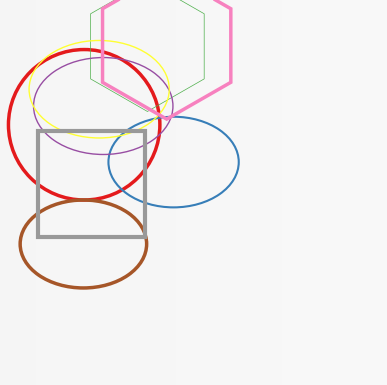[{"shape": "circle", "thickness": 2.5, "radius": 0.98, "center": [0.217, 0.676]}, {"shape": "oval", "thickness": 1.5, "radius": 0.84, "center": [0.448, 0.579]}, {"shape": "hexagon", "thickness": 0.5, "radius": 0.85, "center": [0.38, 0.88]}, {"shape": "oval", "thickness": 1, "radius": 0.9, "center": [0.266, 0.725]}, {"shape": "oval", "thickness": 1, "radius": 0.9, "center": [0.256, 0.768]}, {"shape": "oval", "thickness": 2.5, "radius": 0.82, "center": [0.215, 0.366]}, {"shape": "hexagon", "thickness": 2.5, "radius": 0.96, "center": [0.43, 0.882]}, {"shape": "square", "thickness": 3, "radius": 0.68, "center": [0.236, 0.522]}]